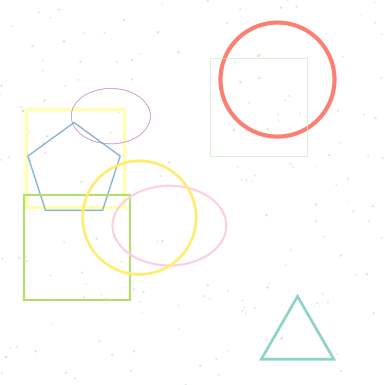[{"shape": "triangle", "thickness": 2, "radius": 0.54, "center": [0.773, 0.121]}, {"shape": "square", "thickness": 2.5, "radius": 0.64, "center": [0.196, 0.59]}, {"shape": "circle", "thickness": 3, "radius": 0.74, "center": [0.721, 0.793]}, {"shape": "pentagon", "thickness": 1, "radius": 0.63, "center": [0.192, 0.556]}, {"shape": "square", "thickness": 1.5, "radius": 0.69, "center": [0.199, 0.357]}, {"shape": "oval", "thickness": 1.5, "radius": 0.74, "center": [0.44, 0.414]}, {"shape": "oval", "thickness": 0.5, "radius": 0.51, "center": [0.288, 0.698]}, {"shape": "square", "thickness": 0.5, "radius": 0.63, "center": [0.671, 0.722]}, {"shape": "circle", "thickness": 2, "radius": 0.74, "center": [0.362, 0.435]}]